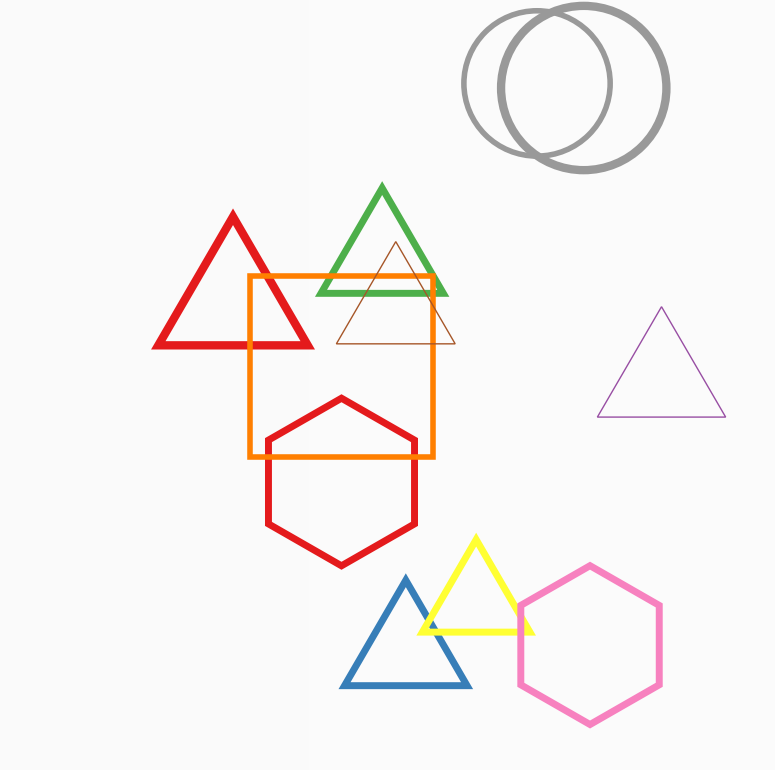[{"shape": "triangle", "thickness": 3, "radius": 0.56, "center": [0.301, 0.607]}, {"shape": "hexagon", "thickness": 2.5, "radius": 0.54, "center": [0.441, 0.374]}, {"shape": "triangle", "thickness": 2.5, "radius": 0.46, "center": [0.524, 0.155]}, {"shape": "triangle", "thickness": 2.5, "radius": 0.46, "center": [0.493, 0.665]}, {"shape": "triangle", "thickness": 0.5, "radius": 0.48, "center": [0.854, 0.506]}, {"shape": "square", "thickness": 2, "radius": 0.59, "center": [0.441, 0.524]}, {"shape": "triangle", "thickness": 2.5, "radius": 0.4, "center": [0.614, 0.219]}, {"shape": "triangle", "thickness": 0.5, "radius": 0.44, "center": [0.511, 0.598]}, {"shape": "hexagon", "thickness": 2.5, "radius": 0.52, "center": [0.761, 0.162]}, {"shape": "circle", "thickness": 3, "radius": 0.53, "center": [0.753, 0.886]}, {"shape": "circle", "thickness": 2, "radius": 0.47, "center": [0.693, 0.892]}]